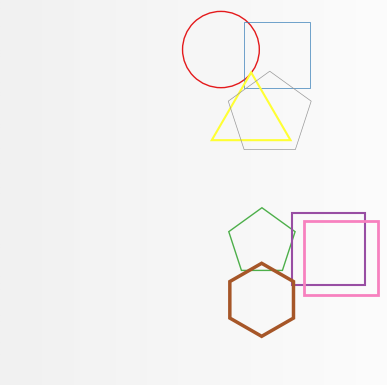[{"shape": "circle", "thickness": 1, "radius": 0.5, "center": [0.57, 0.871]}, {"shape": "square", "thickness": 0.5, "radius": 0.43, "center": [0.716, 0.857]}, {"shape": "pentagon", "thickness": 1, "radius": 0.45, "center": [0.676, 0.37]}, {"shape": "square", "thickness": 1.5, "radius": 0.47, "center": [0.847, 0.354]}, {"shape": "triangle", "thickness": 1.5, "radius": 0.59, "center": [0.648, 0.695]}, {"shape": "hexagon", "thickness": 2.5, "radius": 0.47, "center": [0.675, 0.221]}, {"shape": "square", "thickness": 2, "radius": 0.48, "center": [0.88, 0.33]}, {"shape": "pentagon", "thickness": 0.5, "radius": 0.56, "center": [0.696, 0.703]}]